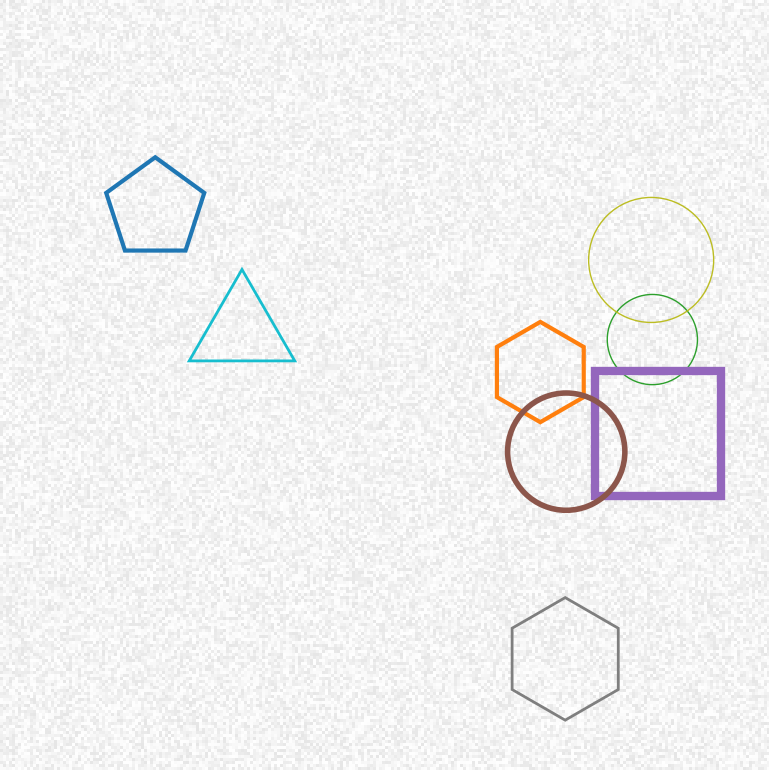[{"shape": "pentagon", "thickness": 1.5, "radius": 0.33, "center": [0.202, 0.729]}, {"shape": "hexagon", "thickness": 1.5, "radius": 0.33, "center": [0.702, 0.517]}, {"shape": "circle", "thickness": 0.5, "radius": 0.29, "center": [0.847, 0.559]}, {"shape": "square", "thickness": 3, "radius": 0.41, "center": [0.854, 0.437]}, {"shape": "circle", "thickness": 2, "radius": 0.38, "center": [0.735, 0.413]}, {"shape": "hexagon", "thickness": 1, "radius": 0.4, "center": [0.734, 0.144]}, {"shape": "circle", "thickness": 0.5, "radius": 0.41, "center": [0.846, 0.662]}, {"shape": "triangle", "thickness": 1, "radius": 0.4, "center": [0.314, 0.571]}]